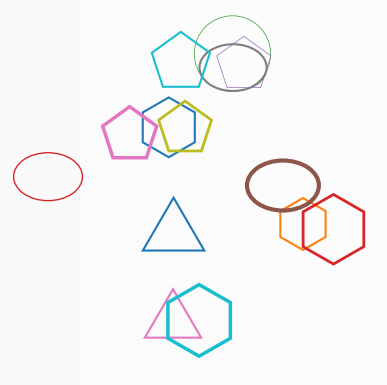[{"shape": "triangle", "thickness": 1.5, "radius": 0.46, "center": [0.448, 0.395]}, {"shape": "hexagon", "thickness": 1.5, "radius": 0.39, "center": [0.436, 0.669]}, {"shape": "hexagon", "thickness": 1.5, "radius": 0.34, "center": [0.782, 0.418]}, {"shape": "circle", "thickness": 0.5, "radius": 0.49, "center": [0.6, 0.86]}, {"shape": "hexagon", "thickness": 2, "radius": 0.45, "center": [0.861, 0.405]}, {"shape": "oval", "thickness": 1, "radius": 0.44, "center": [0.124, 0.541]}, {"shape": "pentagon", "thickness": 0.5, "radius": 0.37, "center": [0.629, 0.832]}, {"shape": "oval", "thickness": 3, "radius": 0.46, "center": [0.73, 0.518]}, {"shape": "triangle", "thickness": 1.5, "radius": 0.42, "center": [0.446, 0.165]}, {"shape": "pentagon", "thickness": 2.5, "radius": 0.37, "center": [0.335, 0.65]}, {"shape": "oval", "thickness": 1.5, "radius": 0.43, "center": [0.601, 0.824]}, {"shape": "pentagon", "thickness": 2, "radius": 0.36, "center": [0.478, 0.666]}, {"shape": "pentagon", "thickness": 1.5, "radius": 0.39, "center": [0.467, 0.838]}, {"shape": "hexagon", "thickness": 2.5, "radius": 0.47, "center": [0.514, 0.168]}]